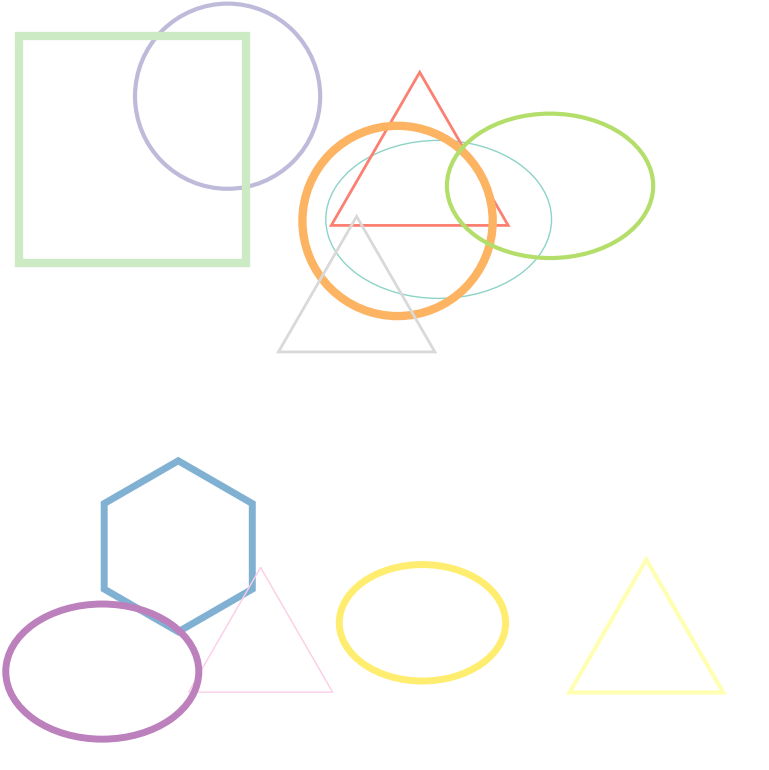[{"shape": "oval", "thickness": 0.5, "radius": 0.73, "center": [0.57, 0.715]}, {"shape": "triangle", "thickness": 1.5, "radius": 0.58, "center": [0.839, 0.158]}, {"shape": "circle", "thickness": 1.5, "radius": 0.6, "center": [0.296, 0.875]}, {"shape": "triangle", "thickness": 1, "radius": 0.66, "center": [0.545, 0.774]}, {"shape": "hexagon", "thickness": 2.5, "radius": 0.56, "center": [0.231, 0.291]}, {"shape": "circle", "thickness": 3, "radius": 0.62, "center": [0.516, 0.713]}, {"shape": "oval", "thickness": 1.5, "radius": 0.67, "center": [0.714, 0.759]}, {"shape": "triangle", "thickness": 0.5, "radius": 0.54, "center": [0.338, 0.155]}, {"shape": "triangle", "thickness": 1, "radius": 0.59, "center": [0.463, 0.602]}, {"shape": "oval", "thickness": 2.5, "radius": 0.63, "center": [0.133, 0.128]}, {"shape": "square", "thickness": 3, "radius": 0.74, "center": [0.172, 0.806]}, {"shape": "oval", "thickness": 2.5, "radius": 0.54, "center": [0.549, 0.191]}]